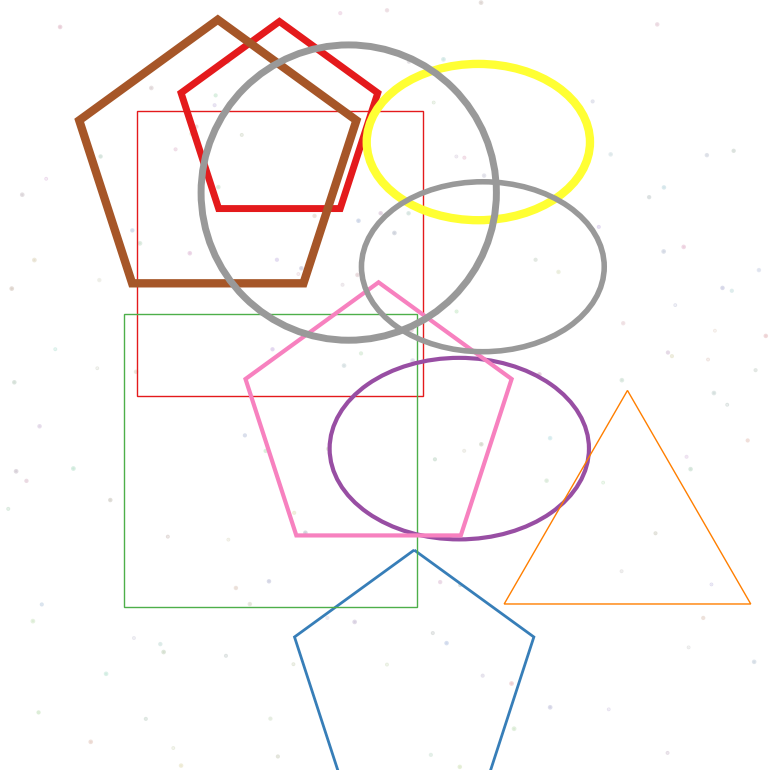[{"shape": "pentagon", "thickness": 2.5, "radius": 0.67, "center": [0.363, 0.838]}, {"shape": "square", "thickness": 0.5, "radius": 0.93, "center": [0.364, 0.671]}, {"shape": "pentagon", "thickness": 1, "radius": 0.82, "center": [0.538, 0.122]}, {"shape": "square", "thickness": 0.5, "radius": 0.95, "center": [0.352, 0.402]}, {"shape": "oval", "thickness": 1.5, "radius": 0.84, "center": [0.596, 0.417]}, {"shape": "triangle", "thickness": 0.5, "radius": 0.92, "center": [0.815, 0.308]}, {"shape": "oval", "thickness": 3, "radius": 0.72, "center": [0.621, 0.816]}, {"shape": "pentagon", "thickness": 3, "radius": 0.95, "center": [0.283, 0.785]}, {"shape": "pentagon", "thickness": 1.5, "radius": 0.91, "center": [0.492, 0.452]}, {"shape": "oval", "thickness": 2, "radius": 0.79, "center": [0.627, 0.654]}, {"shape": "circle", "thickness": 2.5, "radius": 0.96, "center": [0.453, 0.75]}]